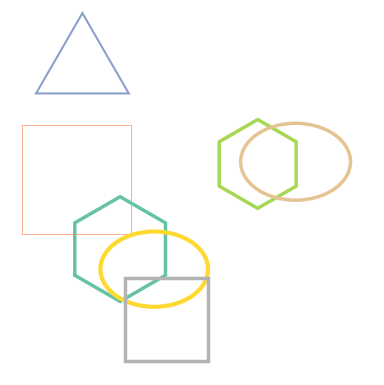[{"shape": "hexagon", "thickness": 2.5, "radius": 0.68, "center": [0.312, 0.353]}, {"shape": "square", "thickness": 0.5, "radius": 0.71, "center": [0.199, 0.534]}, {"shape": "triangle", "thickness": 1.5, "radius": 0.7, "center": [0.214, 0.827]}, {"shape": "hexagon", "thickness": 2.5, "radius": 0.58, "center": [0.669, 0.574]}, {"shape": "oval", "thickness": 3, "radius": 0.7, "center": [0.401, 0.301]}, {"shape": "oval", "thickness": 2.5, "radius": 0.71, "center": [0.768, 0.58]}, {"shape": "square", "thickness": 2.5, "radius": 0.54, "center": [0.432, 0.171]}]